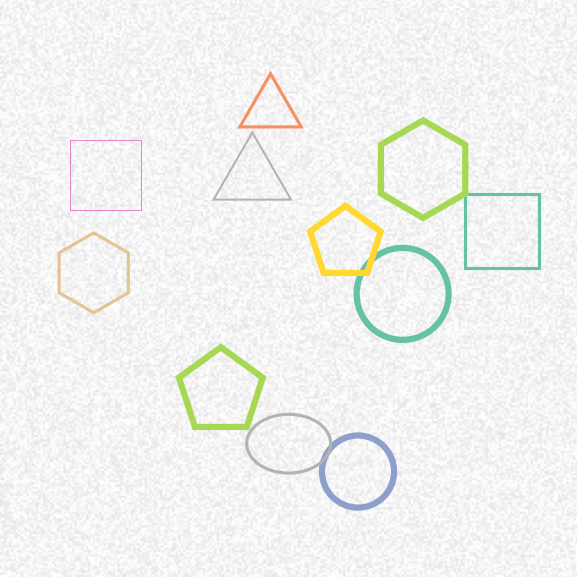[{"shape": "square", "thickness": 1.5, "radius": 0.32, "center": [0.869, 0.6]}, {"shape": "circle", "thickness": 3, "radius": 0.4, "center": [0.697, 0.49]}, {"shape": "triangle", "thickness": 1.5, "radius": 0.31, "center": [0.468, 0.81]}, {"shape": "circle", "thickness": 3, "radius": 0.31, "center": [0.62, 0.183]}, {"shape": "square", "thickness": 0.5, "radius": 0.31, "center": [0.183, 0.696]}, {"shape": "hexagon", "thickness": 3, "radius": 0.42, "center": [0.733, 0.706]}, {"shape": "pentagon", "thickness": 3, "radius": 0.38, "center": [0.382, 0.322]}, {"shape": "pentagon", "thickness": 3, "radius": 0.32, "center": [0.598, 0.578]}, {"shape": "hexagon", "thickness": 1.5, "radius": 0.35, "center": [0.162, 0.527]}, {"shape": "oval", "thickness": 1.5, "radius": 0.36, "center": [0.5, 0.231]}, {"shape": "triangle", "thickness": 1, "radius": 0.39, "center": [0.437, 0.692]}]